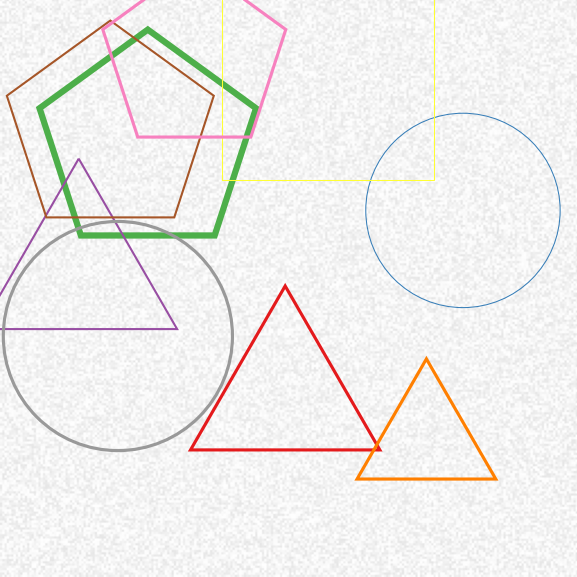[{"shape": "triangle", "thickness": 1.5, "radius": 0.95, "center": [0.494, 0.315]}, {"shape": "circle", "thickness": 0.5, "radius": 0.84, "center": [0.802, 0.635]}, {"shape": "pentagon", "thickness": 3, "radius": 0.99, "center": [0.256, 0.751]}, {"shape": "triangle", "thickness": 1, "radius": 0.98, "center": [0.136, 0.528]}, {"shape": "triangle", "thickness": 1.5, "radius": 0.69, "center": [0.738, 0.239]}, {"shape": "square", "thickness": 0.5, "radius": 0.92, "center": [0.567, 0.871]}, {"shape": "pentagon", "thickness": 1, "radius": 0.94, "center": [0.191, 0.775]}, {"shape": "pentagon", "thickness": 1.5, "radius": 0.83, "center": [0.336, 0.897]}, {"shape": "circle", "thickness": 1.5, "radius": 0.99, "center": [0.204, 0.417]}]